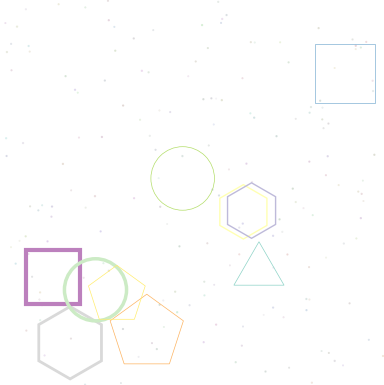[{"shape": "triangle", "thickness": 0.5, "radius": 0.38, "center": [0.673, 0.297]}, {"shape": "hexagon", "thickness": 1, "radius": 0.35, "center": [0.632, 0.45]}, {"shape": "hexagon", "thickness": 1, "radius": 0.36, "center": [0.653, 0.453]}, {"shape": "square", "thickness": 0.5, "radius": 0.39, "center": [0.895, 0.809]}, {"shape": "pentagon", "thickness": 0.5, "radius": 0.5, "center": [0.381, 0.136]}, {"shape": "circle", "thickness": 0.5, "radius": 0.41, "center": [0.474, 0.536]}, {"shape": "hexagon", "thickness": 2, "radius": 0.47, "center": [0.182, 0.11]}, {"shape": "square", "thickness": 3, "radius": 0.35, "center": [0.139, 0.281]}, {"shape": "circle", "thickness": 2.5, "radius": 0.4, "center": [0.248, 0.247]}, {"shape": "pentagon", "thickness": 0.5, "radius": 0.39, "center": [0.303, 0.233]}]